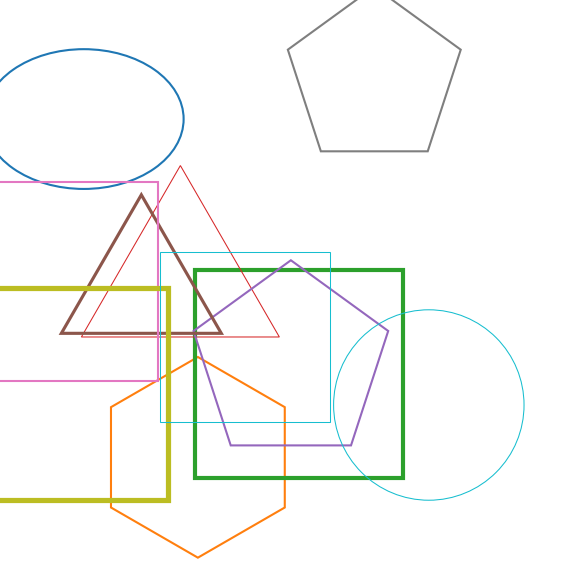[{"shape": "oval", "thickness": 1, "radius": 0.86, "center": [0.145, 0.793]}, {"shape": "hexagon", "thickness": 1, "radius": 0.87, "center": [0.343, 0.207]}, {"shape": "square", "thickness": 2, "radius": 0.9, "center": [0.517, 0.352]}, {"shape": "triangle", "thickness": 0.5, "radius": 0.99, "center": [0.312, 0.515]}, {"shape": "pentagon", "thickness": 1, "radius": 0.89, "center": [0.504, 0.371]}, {"shape": "triangle", "thickness": 1.5, "radius": 0.8, "center": [0.245, 0.502]}, {"shape": "square", "thickness": 1, "radius": 0.86, "center": [0.103, 0.512]}, {"shape": "pentagon", "thickness": 1, "radius": 0.79, "center": [0.648, 0.864]}, {"shape": "square", "thickness": 2.5, "radius": 0.92, "center": [0.107, 0.316]}, {"shape": "circle", "thickness": 0.5, "radius": 0.82, "center": [0.743, 0.298]}, {"shape": "square", "thickness": 0.5, "radius": 0.74, "center": [0.424, 0.416]}]